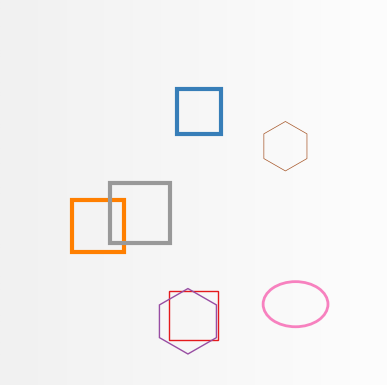[{"shape": "square", "thickness": 1, "radius": 0.31, "center": [0.499, 0.181]}, {"shape": "square", "thickness": 3, "radius": 0.29, "center": [0.513, 0.711]}, {"shape": "hexagon", "thickness": 1, "radius": 0.42, "center": [0.485, 0.166]}, {"shape": "square", "thickness": 3, "radius": 0.33, "center": [0.253, 0.412]}, {"shape": "hexagon", "thickness": 0.5, "radius": 0.32, "center": [0.737, 0.62]}, {"shape": "oval", "thickness": 2, "radius": 0.42, "center": [0.763, 0.21]}, {"shape": "square", "thickness": 3, "radius": 0.39, "center": [0.362, 0.446]}]